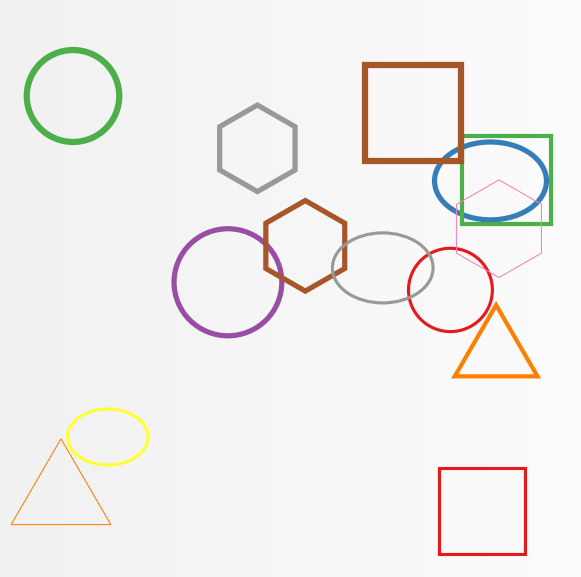[{"shape": "circle", "thickness": 1.5, "radius": 0.36, "center": [0.775, 0.497]}, {"shape": "square", "thickness": 1.5, "radius": 0.37, "center": [0.829, 0.114]}, {"shape": "oval", "thickness": 2.5, "radius": 0.48, "center": [0.844, 0.686]}, {"shape": "circle", "thickness": 3, "radius": 0.4, "center": [0.126, 0.833]}, {"shape": "square", "thickness": 2, "radius": 0.38, "center": [0.871, 0.687]}, {"shape": "circle", "thickness": 2.5, "radius": 0.46, "center": [0.392, 0.51]}, {"shape": "triangle", "thickness": 2, "radius": 0.41, "center": [0.854, 0.389]}, {"shape": "triangle", "thickness": 0.5, "radius": 0.5, "center": [0.105, 0.14]}, {"shape": "oval", "thickness": 1.5, "radius": 0.35, "center": [0.186, 0.242]}, {"shape": "hexagon", "thickness": 2.5, "radius": 0.39, "center": [0.525, 0.573]}, {"shape": "square", "thickness": 3, "radius": 0.41, "center": [0.71, 0.803]}, {"shape": "hexagon", "thickness": 0.5, "radius": 0.42, "center": [0.858, 0.603]}, {"shape": "oval", "thickness": 1.5, "radius": 0.43, "center": [0.658, 0.535]}, {"shape": "hexagon", "thickness": 2.5, "radius": 0.37, "center": [0.443, 0.742]}]